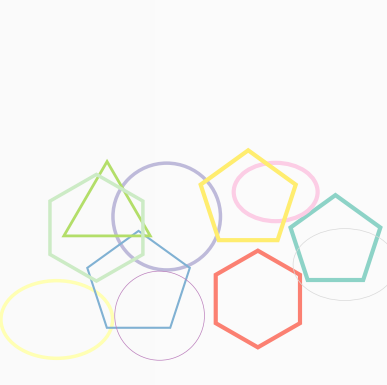[{"shape": "pentagon", "thickness": 3, "radius": 0.61, "center": [0.866, 0.371]}, {"shape": "oval", "thickness": 2.5, "radius": 0.72, "center": [0.146, 0.17]}, {"shape": "circle", "thickness": 2.5, "radius": 0.69, "center": [0.43, 0.438]}, {"shape": "hexagon", "thickness": 3, "radius": 0.63, "center": [0.665, 0.223]}, {"shape": "pentagon", "thickness": 1.5, "radius": 0.7, "center": [0.358, 0.261]}, {"shape": "triangle", "thickness": 2, "radius": 0.64, "center": [0.276, 0.452]}, {"shape": "oval", "thickness": 3, "radius": 0.54, "center": [0.711, 0.501]}, {"shape": "oval", "thickness": 0.5, "radius": 0.67, "center": [0.89, 0.313]}, {"shape": "circle", "thickness": 0.5, "radius": 0.58, "center": [0.412, 0.18]}, {"shape": "hexagon", "thickness": 2.5, "radius": 0.69, "center": [0.249, 0.408]}, {"shape": "pentagon", "thickness": 3, "radius": 0.65, "center": [0.64, 0.481]}]